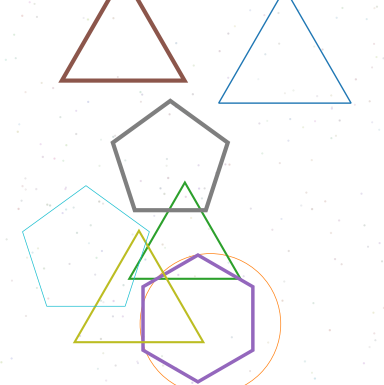[{"shape": "triangle", "thickness": 1, "radius": 0.99, "center": [0.74, 0.831]}, {"shape": "circle", "thickness": 0.5, "radius": 0.91, "center": [0.547, 0.159]}, {"shape": "triangle", "thickness": 1.5, "radius": 0.83, "center": [0.48, 0.359]}, {"shape": "hexagon", "thickness": 2.5, "radius": 0.82, "center": [0.514, 0.173]}, {"shape": "triangle", "thickness": 3, "radius": 0.92, "center": [0.32, 0.883]}, {"shape": "pentagon", "thickness": 3, "radius": 0.78, "center": [0.442, 0.581]}, {"shape": "triangle", "thickness": 1.5, "radius": 0.97, "center": [0.361, 0.208]}, {"shape": "pentagon", "thickness": 0.5, "radius": 0.87, "center": [0.223, 0.345]}]